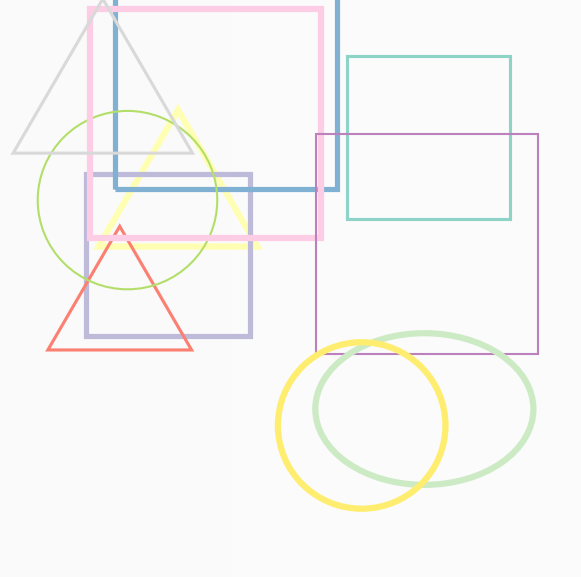[{"shape": "square", "thickness": 1.5, "radius": 0.7, "center": [0.737, 0.761]}, {"shape": "triangle", "thickness": 3, "radius": 0.79, "center": [0.306, 0.651]}, {"shape": "square", "thickness": 2.5, "radius": 0.7, "center": [0.288, 0.558]}, {"shape": "triangle", "thickness": 1.5, "radius": 0.71, "center": [0.206, 0.464]}, {"shape": "square", "thickness": 2.5, "radius": 0.95, "center": [0.389, 0.863]}, {"shape": "circle", "thickness": 1, "radius": 0.77, "center": [0.219, 0.653]}, {"shape": "square", "thickness": 3, "radius": 0.99, "center": [0.354, 0.785]}, {"shape": "triangle", "thickness": 1.5, "radius": 0.89, "center": [0.177, 0.823]}, {"shape": "square", "thickness": 1, "radius": 0.96, "center": [0.734, 0.576]}, {"shape": "oval", "thickness": 3, "radius": 0.94, "center": [0.73, 0.291]}, {"shape": "circle", "thickness": 3, "radius": 0.72, "center": [0.622, 0.262]}]